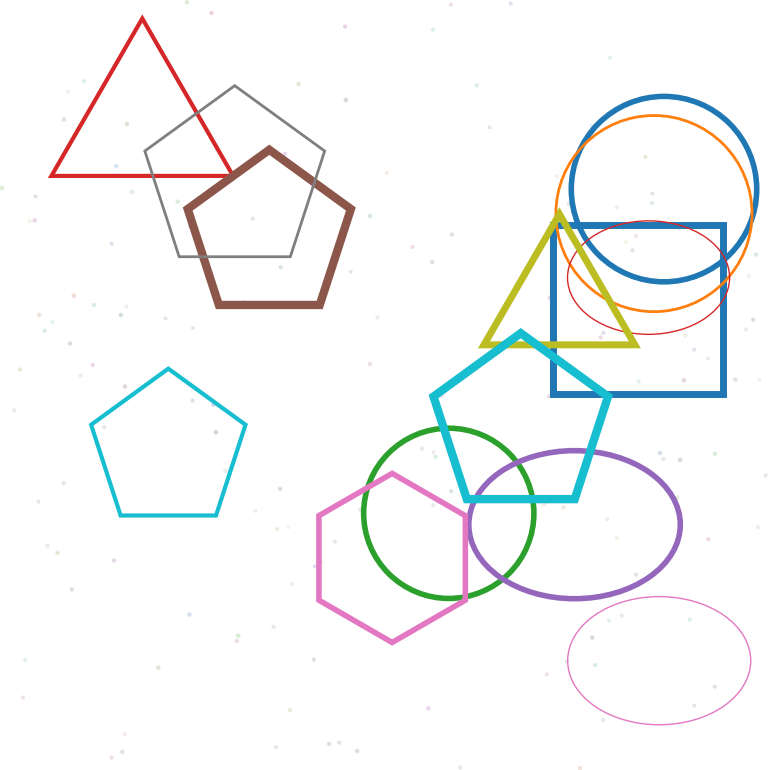[{"shape": "circle", "thickness": 2, "radius": 0.6, "center": [0.862, 0.754]}, {"shape": "square", "thickness": 2.5, "radius": 0.55, "center": [0.829, 0.598]}, {"shape": "circle", "thickness": 1, "radius": 0.64, "center": [0.849, 0.723]}, {"shape": "circle", "thickness": 2, "radius": 0.55, "center": [0.583, 0.333]}, {"shape": "triangle", "thickness": 1.5, "radius": 0.68, "center": [0.185, 0.84]}, {"shape": "oval", "thickness": 0.5, "radius": 0.53, "center": [0.842, 0.639]}, {"shape": "oval", "thickness": 2, "radius": 0.69, "center": [0.746, 0.319]}, {"shape": "pentagon", "thickness": 3, "radius": 0.56, "center": [0.35, 0.694]}, {"shape": "oval", "thickness": 0.5, "radius": 0.59, "center": [0.856, 0.142]}, {"shape": "hexagon", "thickness": 2, "radius": 0.55, "center": [0.509, 0.275]}, {"shape": "pentagon", "thickness": 1, "radius": 0.61, "center": [0.305, 0.766]}, {"shape": "triangle", "thickness": 2.5, "radius": 0.57, "center": [0.727, 0.609]}, {"shape": "pentagon", "thickness": 1.5, "radius": 0.53, "center": [0.219, 0.416]}, {"shape": "pentagon", "thickness": 3, "radius": 0.6, "center": [0.676, 0.448]}]